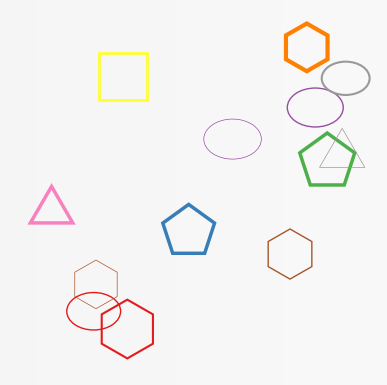[{"shape": "oval", "thickness": 1, "radius": 0.35, "center": [0.242, 0.192]}, {"shape": "hexagon", "thickness": 1.5, "radius": 0.38, "center": [0.329, 0.145]}, {"shape": "pentagon", "thickness": 2.5, "radius": 0.35, "center": [0.487, 0.399]}, {"shape": "pentagon", "thickness": 2.5, "radius": 0.37, "center": [0.845, 0.58]}, {"shape": "oval", "thickness": 0.5, "radius": 0.37, "center": [0.6, 0.639]}, {"shape": "oval", "thickness": 1, "radius": 0.36, "center": [0.814, 0.721]}, {"shape": "hexagon", "thickness": 3, "radius": 0.31, "center": [0.792, 0.877]}, {"shape": "square", "thickness": 2, "radius": 0.31, "center": [0.317, 0.801]}, {"shape": "hexagon", "thickness": 0.5, "radius": 0.32, "center": [0.248, 0.261]}, {"shape": "hexagon", "thickness": 1, "radius": 0.33, "center": [0.748, 0.34]}, {"shape": "triangle", "thickness": 2.5, "radius": 0.32, "center": [0.133, 0.453]}, {"shape": "triangle", "thickness": 0.5, "radius": 0.34, "center": [0.883, 0.599]}, {"shape": "oval", "thickness": 1.5, "radius": 0.31, "center": [0.892, 0.797]}]